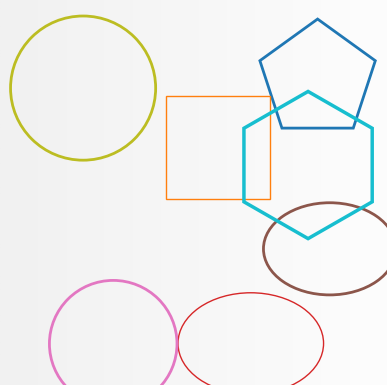[{"shape": "pentagon", "thickness": 2, "radius": 0.78, "center": [0.82, 0.794]}, {"shape": "square", "thickness": 1, "radius": 0.67, "center": [0.562, 0.616]}, {"shape": "oval", "thickness": 1, "radius": 0.94, "center": [0.647, 0.108]}, {"shape": "oval", "thickness": 2, "radius": 0.85, "center": [0.851, 0.354]}, {"shape": "circle", "thickness": 2, "radius": 0.82, "center": [0.292, 0.107]}, {"shape": "circle", "thickness": 2, "radius": 0.94, "center": [0.214, 0.771]}, {"shape": "hexagon", "thickness": 2.5, "radius": 0.96, "center": [0.795, 0.571]}]